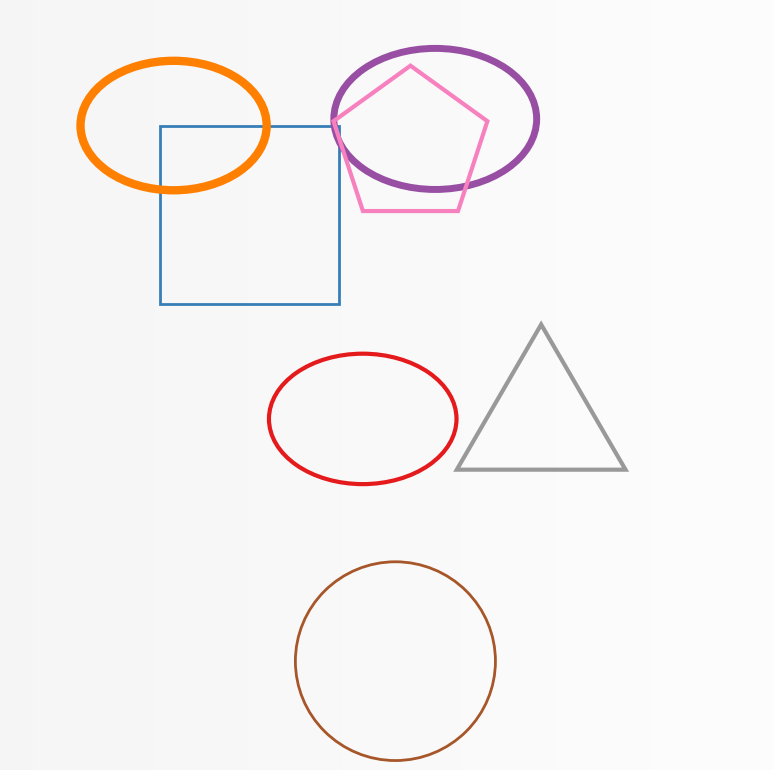[{"shape": "oval", "thickness": 1.5, "radius": 0.61, "center": [0.468, 0.456]}, {"shape": "square", "thickness": 1, "radius": 0.58, "center": [0.322, 0.721]}, {"shape": "oval", "thickness": 2.5, "radius": 0.65, "center": [0.562, 0.846]}, {"shape": "oval", "thickness": 3, "radius": 0.6, "center": [0.224, 0.837]}, {"shape": "circle", "thickness": 1, "radius": 0.65, "center": [0.51, 0.141]}, {"shape": "pentagon", "thickness": 1.5, "radius": 0.52, "center": [0.53, 0.81]}, {"shape": "triangle", "thickness": 1.5, "radius": 0.63, "center": [0.698, 0.453]}]